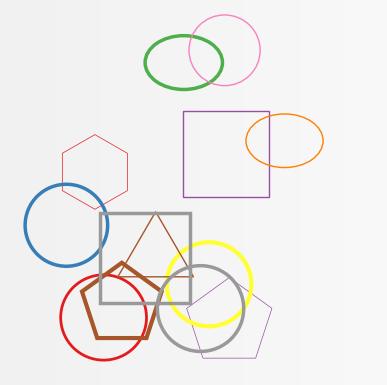[{"shape": "circle", "thickness": 2, "radius": 0.55, "center": [0.267, 0.175]}, {"shape": "hexagon", "thickness": 0.5, "radius": 0.48, "center": [0.245, 0.553]}, {"shape": "circle", "thickness": 2.5, "radius": 0.53, "center": [0.171, 0.415]}, {"shape": "oval", "thickness": 2.5, "radius": 0.5, "center": [0.474, 0.837]}, {"shape": "pentagon", "thickness": 0.5, "radius": 0.58, "center": [0.592, 0.163]}, {"shape": "square", "thickness": 1, "radius": 0.56, "center": [0.583, 0.6]}, {"shape": "oval", "thickness": 1, "radius": 0.5, "center": [0.734, 0.634]}, {"shape": "circle", "thickness": 3, "radius": 0.55, "center": [0.54, 0.262]}, {"shape": "triangle", "thickness": 1, "radius": 0.56, "center": [0.402, 0.337]}, {"shape": "pentagon", "thickness": 3, "radius": 0.54, "center": [0.314, 0.209]}, {"shape": "circle", "thickness": 1, "radius": 0.46, "center": [0.58, 0.869]}, {"shape": "square", "thickness": 2.5, "radius": 0.58, "center": [0.375, 0.329]}, {"shape": "circle", "thickness": 2.5, "radius": 0.56, "center": [0.517, 0.199]}]